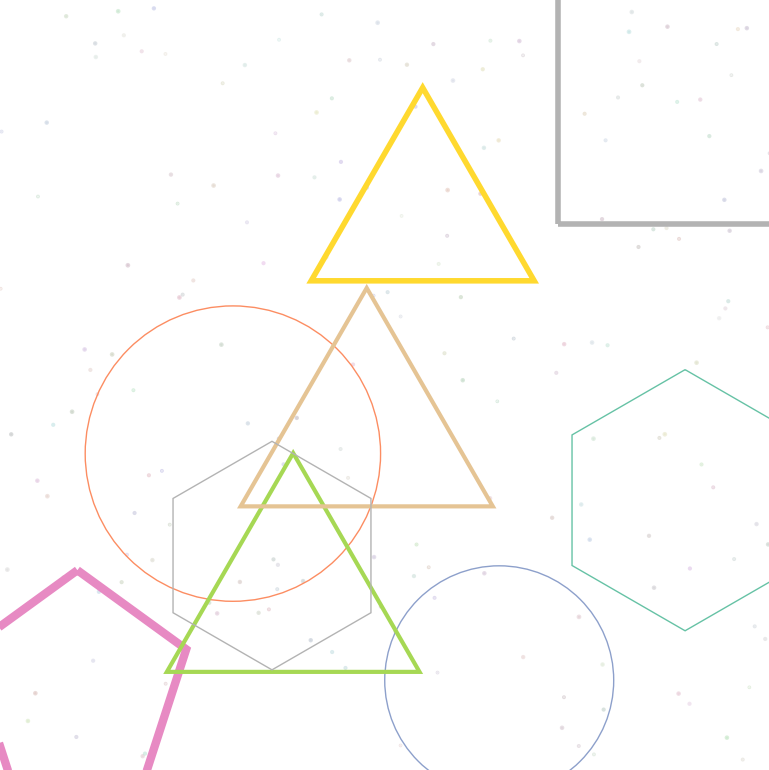[{"shape": "hexagon", "thickness": 0.5, "radius": 0.85, "center": [0.89, 0.35]}, {"shape": "circle", "thickness": 0.5, "radius": 0.96, "center": [0.302, 0.411]}, {"shape": "circle", "thickness": 0.5, "radius": 0.74, "center": [0.648, 0.116]}, {"shape": "pentagon", "thickness": 3, "radius": 0.74, "center": [0.101, 0.111]}, {"shape": "triangle", "thickness": 1.5, "radius": 0.95, "center": [0.381, 0.222]}, {"shape": "triangle", "thickness": 2, "radius": 0.84, "center": [0.549, 0.719]}, {"shape": "triangle", "thickness": 1.5, "radius": 0.95, "center": [0.476, 0.437]}, {"shape": "hexagon", "thickness": 0.5, "radius": 0.74, "center": [0.353, 0.278]}, {"shape": "square", "thickness": 2, "radius": 0.81, "center": [0.887, 0.87]}]